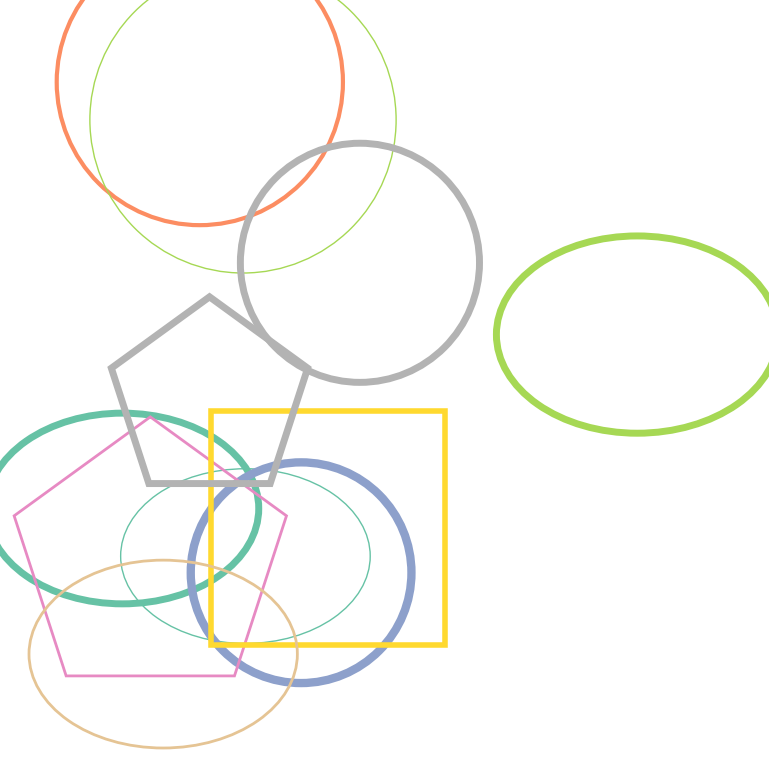[{"shape": "oval", "thickness": 2.5, "radius": 0.88, "center": [0.159, 0.34]}, {"shape": "oval", "thickness": 0.5, "radius": 0.81, "center": [0.319, 0.278]}, {"shape": "circle", "thickness": 1.5, "radius": 0.93, "center": [0.26, 0.893]}, {"shape": "circle", "thickness": 3, "radius": 0.72, "center": [0.391, 0.256]}, {"shape": "pentagon", "thickness": 1, "radius": 0.93, "center": [0.195, 0.273]}, {"shape": "circle", "thickness": 0.5, "radius": 0.99, "center": [0.316, 0.844]}, {"shape": "oval", "thickness": 2.5, "radius": 0.92, "center": [0.828, 0.565]}, {"shape": "square", "thickness": 2, "radius": 0.76, "center": [0.426, 0.314]}, {"shape": "oval", "thickness": 1, "radius": 0.87, "center": [0.212, 0.151]}, {"shape": "pentagon", "thickness": 2.5, "radius": 0.67, "center": [0.272, 0.48]}, {"shape": "circle", "thickness": 2.5, "radius": 0.78, "center": [0.467, 0.659]}]